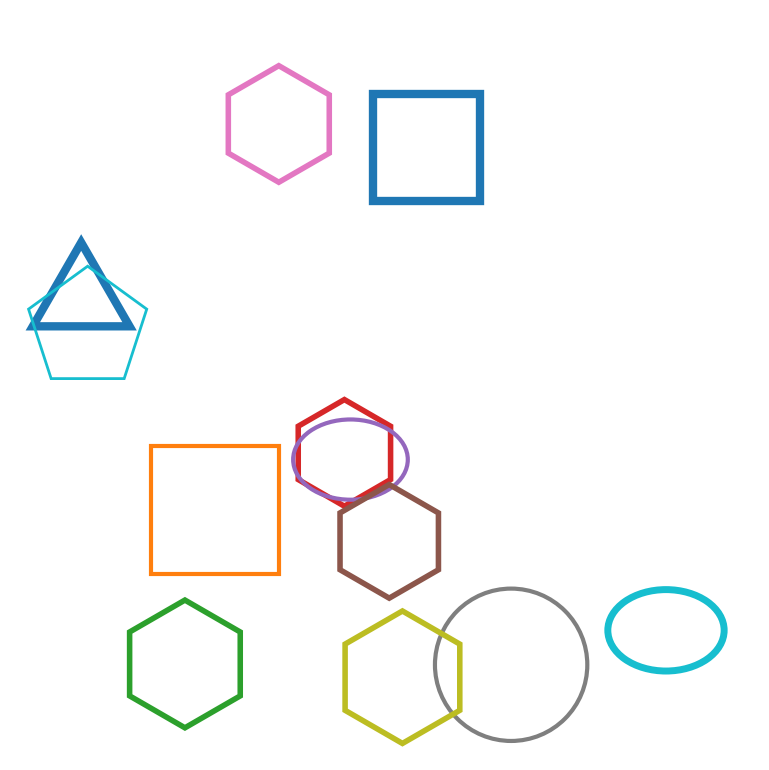[{"shape": "square", "thickness": 3, "radius": 0.35, "center": [0.554, 0.809]}, {"shape": "triangle", "thickness": 3, "radius": 0.36, "center": [0.105, 0.612]}, {"shape": "square", "thickness": 1.5, "radius": 0.42, "center": [0.279, 0.338]}, {"shape": "hexagon", "thickness": 2, "radius": 0.41, "center": [0.24, 0.138]}, {"shape": "hexagon", "thickness": 2, "radius": 0.35, "center": [0.447, 0.412]}, {"shape": "oval", "thickness": 1.5, "radius": 0.37, "center": [0.455, 0.403]}, {"shape": "hexagon", "thickness": 2, "radius": 0.37, "center": [0.506, 0.297]}, {"shape": "hexagon", "thickness": 2, "radius": 0.38, "center": [0.362, 0.839]}, {"shape": "circle", "thickness": 1.5, "radius": 0.49, "center": [0.664, 0.137]}, {"shape": "hexagon", "thickness": 2, "radius": 0.43, "center": [0.523, 0.121]}, {"shape": "oval", "thickness": 2.5, "radius": 0.38, "center": [0.865, 0.181]}, {"shape": "pentagon", "thickness": 1, "radius": 0.4, "center": [0.114, 0.574]}]